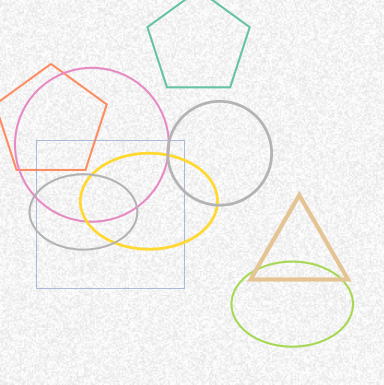[{"shape": "pentagon", "thickness": 1.5, "radius": 0.7, "center": [0.516, 0.886]}, {"shape": "pentagon", "thickness": 1.5, "radius": 0.76, "center": [0.132, 0.682]}, {"shape": "square", "thickness": 0.5, "radius": 0.96, "center": [0.285, 0.443]}, {"shape": "circle", "thickness": 1.5, "radius": 1.0, "center": [0.239, 0.624]}, {"shape": "oval", "thickness": 1.5, "radius": 0.79, "center": [0.759, 0.21]}, {"shape": "oval", "thickness": 2, "radius": 0.89, "center": [0.387, 0.477]}, {"shape": "triangle", "thickness": 3, "radius": 0.73, "center": [0.777, 0.347]}, {"shape": "oval", "thickness": 1.5, "radius": 0.7, "center": [0.217, 0.45]}, {"shape": "circle", "thickness": 2, "radius": 0.67, "center": [0.571, 0.602]}]